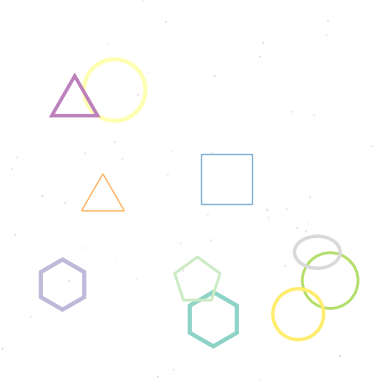[{"shape": "hexagon", "thickness": 3, "radius": 0.35, "center": [0.554, 0.171]}, {"shape": "circle", "thickness": 3, "radius": 0.4, "center": [0.298, 0.766]}, {"shape": "hexagon", "thickness": 3, "radius": 0.33, "center": [0.162, 0.261]}, {"shape": "square", "thickness": 1, "radius": 0.33, "center": [0.589, 0.535]}, {"shape": "triangle", "thickness": 1, "radius": 0.32, "center": [0.267, 0.484]}, {"shape": "circle", "thickness": 2, "radius": 0.36, "center": [0.858, 0.271]}, {"shape": "oval", "thickness": 2.5, "radius": 0.3, "center": [0.824, 0.345]}, {"shape": "triangle", "thickness": 2.5, "radius": 0.34, "center": [0.194, 0.734]}, {"shape": "pentagon", "thickness": 2, "radius": 0.31, "center": [0.513, 0.271]}, {"shape": "circle", "thickness": 2.5, "radius": 0.33, "center": [0.775, 0.184]}]